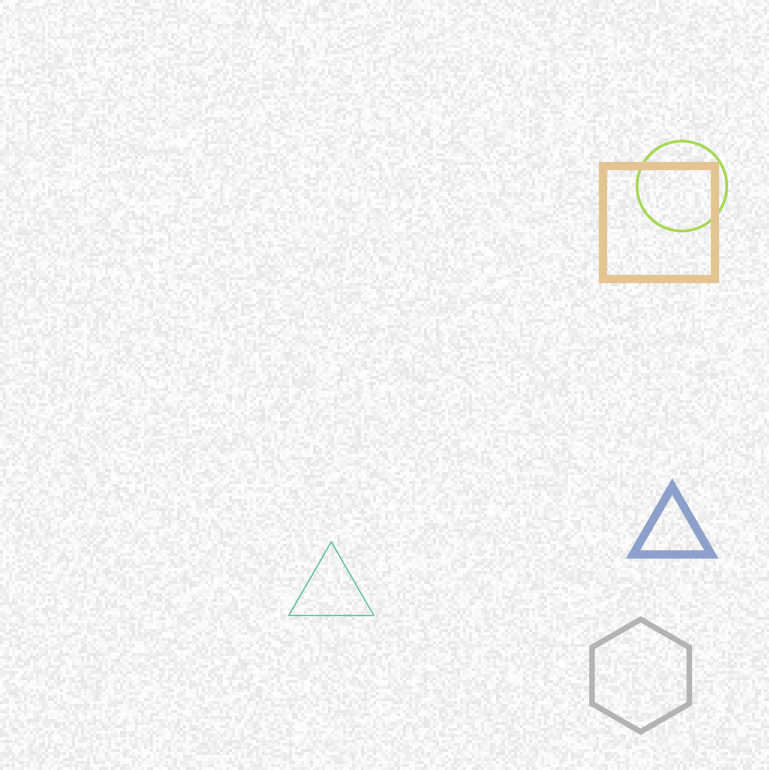[{"shape": "triangle", "thickness": 0.5, "radius": 0.32, "center": [0.43, 0.233]}, {"shape": "triangle", "thickness": 3, "radius": 0.29, "center": [0.873, 0.309]}, {"shape": "circle", "thickness": 1, "radius": 0.29, "center": [0.886, 0.758]}, {"shape": "square", "thickness": 3, "radius": 0.37, "center": [0.856, 0.711]}, {"shape": "hexagon", "thickness": 2, "radius": 0.37, "center": [0.832, 0.123]}]